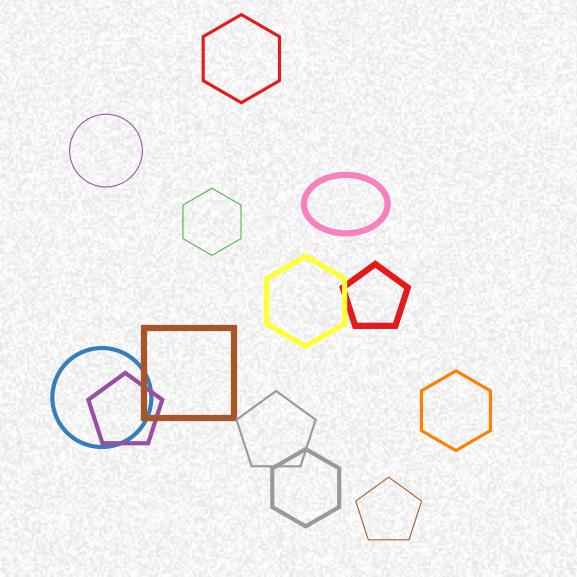[{"shape": "hexagon", "thickness": 1.5, "radius": 0.38, "center": [0.418, 0.898]}, {"shape": "pentagon", "thickness": 3, "radius": 0.3, "center": [0.65, 0.483]}, {"shape": "circle", "thickness": 2, "radius": 0.43, "center": [0.176, 0.311]}, {"shape": "hexagon", "thickness": 0.5, "radius": 0.29, "center": [0.367, 0.615]}, {"shape": "circle", "thickness": 0.5, "radius": 0.31, "center": [0.184, 0.738]}, {"shape": "pentagon", "thickness": 2, "radius": 0.34, "center": [0.217, 0.286]}, {"shape": "hexagon", "thickness": 1.5, "radius": 0.34, "center": [0.789, 0.288]}, {"shape": "hexagon", "thickness": 2.5, "radius": 0.39, "center": [0.529, 0.477]}, {"shape": "square", "thickness": 3, "radius": 0.39, "center": [0.327, 0.353]}, {"shape": "pentagon", "thickness": 0.5, "radius": 0.3, "center": [0.673, 0.113]}, {"shape": "oval", "thickness": 3, "radius": 0.36, "center": [0.599, 0.646]}, {"shape": "pentagon", "thickness": 1, "radius": 0.36, "center": [0.478, 0.25]}, {"shape": "hexagon", "thickness": 2, "radius": 0.33, "center": [0.529, 0.155]}]